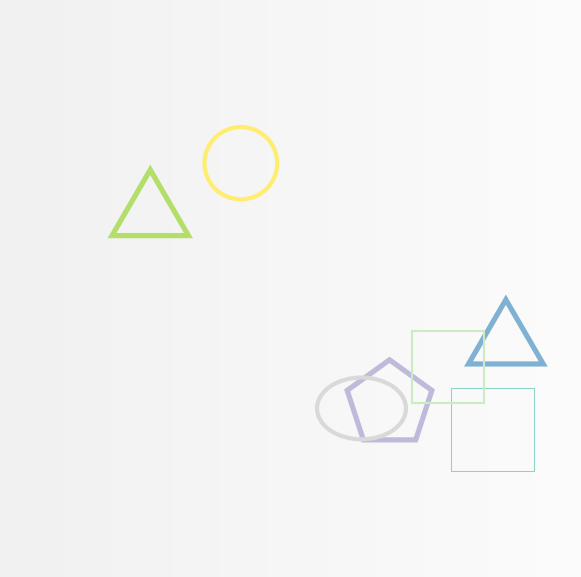[{"shape": "square", "thickness": 0.5, "radius": 0.36, "center": [0.848, 0.255]}, {"shape": "pentagon", "thickness": 2.5, "radius": 0.38, "center": [0.67, 0.299]}, {"shape": "triangle", "thickness": 2.5, "radius": 0.37, "center": [0.87, 0.406]}, {"shape": "triangle", "thickness": 2.5, "radius": 0.38, "center": [0.258, 0.629]}, {"shape": "oval", "thickness": 2, "radius": 0.38, "center": [0.622, 0.292]}, {"shape": "square", "thickness": 1, "radius": 0.31, "center": [0.771, 0.364]}, {"shape": "circle", "thickness": 2, "radius": 0.31, "center": [0.414, 0.717]}]